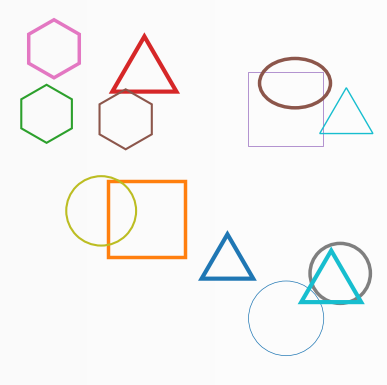[{"shape": "circle", "thickness": 0.5, "radius": 0.48, "center": [0.738, 0.173]}, {"shape": "triangle", "thickness": 3, "radius": 0.38, "center": [0.587, 0.315]}, {"shape": "square", "thickness": 2.5, "radius": 0.49, "center": [0.378, 0.431]}, {"shape": "hexagon", "thickness": 1.5, "radius": 0.38, "center": [0.12, 0.704]}, {"shape": "triangle", "thickness": 3, "radius": 0.48, "center": [0.373, 0.81]}, {"shape": "square", "thickness": 0.5, "radius": 0.48, "center": [0.737, 0.716]}, {"shape": "hexagon", "thickness": 1.5, "radius": 0.39, "center": [0.324, 0.69]}, {"shape": "oval", "thickness": 2.5, "radius": 0.46, "center": [0.761, 0.784]}, {"shape": "hexagon", "thickness": 2.5, "radius": 0.38, "center": [0.139, 0.873]}, {"shape": "circle", "thickness": 2.5, "radius": 0.39, "center": [0.878, 0.29]}, {"shape": "circle", "thickness": 1.5, "radius": 0.45, "center": [0.261, 0.452]}, {"shape": "triangle", "thickness": 3, "radius": 0.45, "center": [0.855, 0.26]}, {"shape": "triangle", "thickness": 1, "radius": 0.4, "center": [0.894, 0.693]}]